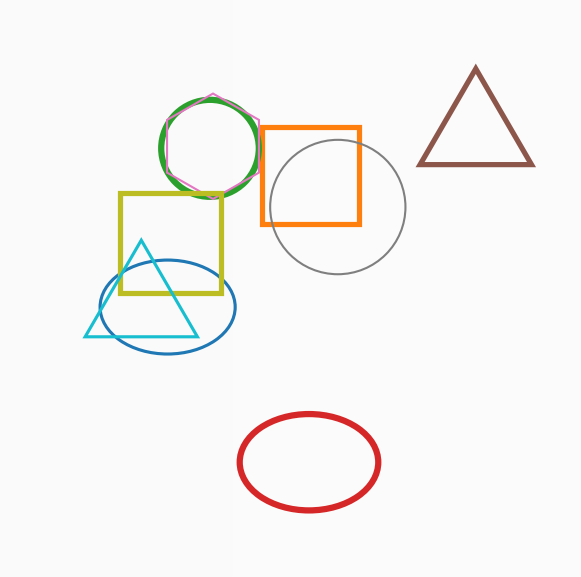[{"shape": "oval", "thickness": 1.5, "radius": 0.58, "center": [0.288, 0.467]}, {"shape": "square", "thickness": 2.5, "radius": 0.42, "center": [0.534, 0.696]}, {"shape": "circle", "thickness": 3, "radius": 0.42, "center": [0.361, 0.742]}, {"shape": "oval", "thickness": 3, "radius": 0.6, "center": [0.532, 0.199]}, {"shape": "triangle", "thickness": 2.5, "radius": 0.55, "center": [0.819, 0.769]}, {"shape": "hexagon", "thickness": 1, "radius": 0.46, "center": [0.366, 0.746]}, {"shape": "circle", "thickness": 1, "radius": 0.58, "center": [0.581, 0.641]}, {"shape": "square", "thickness": 2.5, "radius": 0.43, "center": [0.293, 0.578]}, {"shape": "triangle", "thickness": 1.5, "radius": 0.56, "center": [0.243, 0.472]}]